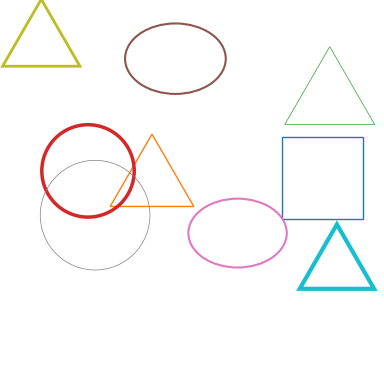[{"shape": "square", "thickness": 1, "radius": 0.53, "center": [0.838, 0.537]}, {"shape": "triangle", "thickness": 1, "radius": 0.63, "center": [0.395, 0.526]}, {"shape": "triangle", "thickness": 0.5, "radius": 0.67, "center": [0.856, 0.744]}, {"shape": "circle", "thickness": 2.5, "radius": 0.6, "center": [0.229, 0.556]}, {"shape": "oval", "thickness": 1.5, "radius": 0.65, "center": [0.456, 0.848]}, {"shape": "oval", "thickness": 1.5, "radius": 0.64, "center": [0.617, 0.395]}, {"shape": "circle", "thickness": 0.5, "radius": 0.71, "center": [0.247, 0.441]}, {"shape": "triangle", "thickness": 2, "radius": 0.58, "center": [0.107, 0.886]}, {"shape": "triangle", "thickness": 3, "radius": 0.56, "center": [0.875, 0.306]}]